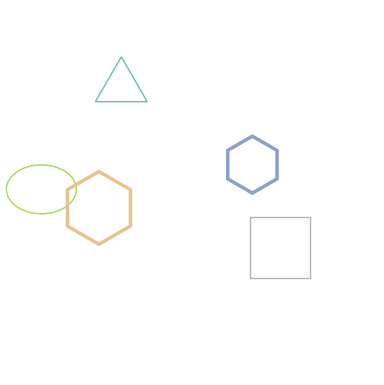[{"shape": "triangle", "thickness": 1, "radius": 0.39, "center": [0.315, 0.775]}, {"shape": "hexagon", "thickness": 2.5, "radius": 0.37, "center": [0.656, 0.572]}, {"shape": "oval", "thickness": 1, "radius": 0.45, "center": [0.108, 0.508]}, {"shape": "hexagon", "thickness": 2.5, "radius": 0.47, "center": [0.257, 0.46]}, {"shape": "square", "thickness": 1, "radius": 0.39, "center": [0.727, 0.357]}]